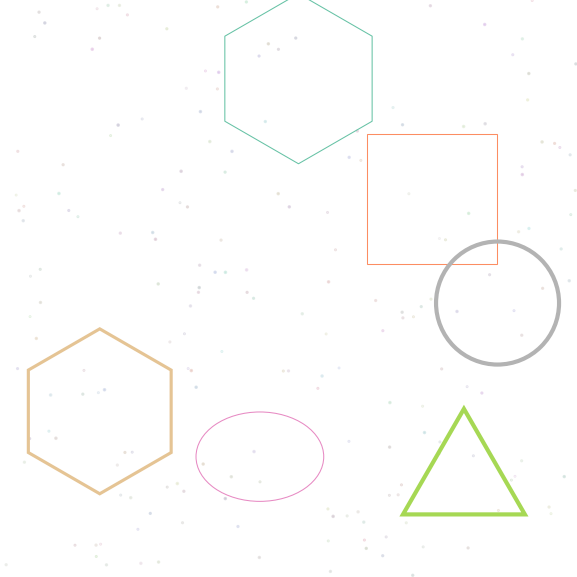[{"shape": "hexagon", "thickness": 0.5, "radius": 0.74, "center": [0.517, 0.863]}, {"shape": "square", "thickness": 0.5, "radius": 0.56, "center": [0.747, 0.655]}, {"shape": "oval", "thickness": 0.5, "radius": 0.55, "center": [0.45, 0.208]}, {"shape": "triangle", "thickness": 2, "radius": 0.61, "center": [0.803, 0.169]}, {"shape": "hexagon", "thickness": 1.5, "radius": 0.71, "center": [0.173, 0.287]}, {"shape": "circle", "thickness": 2, "radius": 0.53, "center": [0.862, 0.474]}]